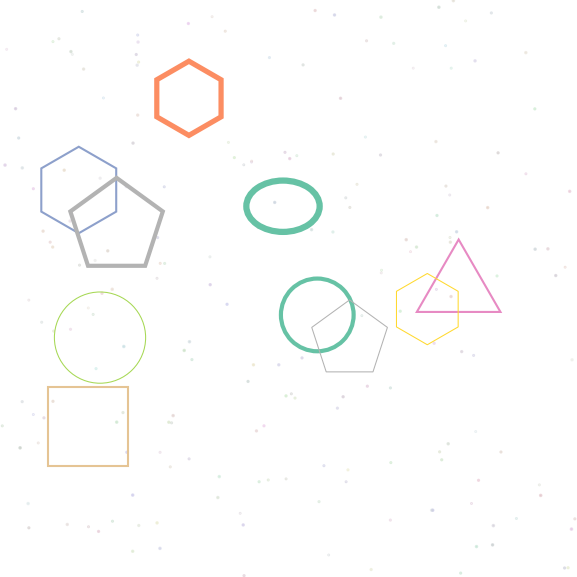[{"shape": "oval", "thickness": 3, "radius": 0.32, "center": [0.49, 0.642]}, {"shape": "circle", "thickness": 2, "radius": 0.31, "center": [0.549, 0.454]}, {"shape": "hexagon", "thickness": 2.5, "radius": 0.32, "center": [0.327, 0.829]}, {"shape": "hexagon", "thickness": 1, "radius": 0.37, "center": [0.136, 0.67]}, {"shape": "triangle", "thickness": 1, "radius": 0.42, "center": [0.794, 0.501]}, {"shape": "circle", "thickness": 0.5, "radius": 0.39, "center": [0.173, 0.415]}, {"shape": "hexagon", "thickness": 0.5, "radius": 0.31, "center": [0.74, 0.464]}, {"shape": "square", "thickness": 1, "radius": 0.34, "center": [0.152, 0.26]}, {"shape": "pentagon", "thickness": 0.5, "radius": 0.34, "center": [0.605, 0.411]}, {"shape": "pentagon", "thickness": 2, "radius": 0.42, "center": [0.202, 0.607]}]